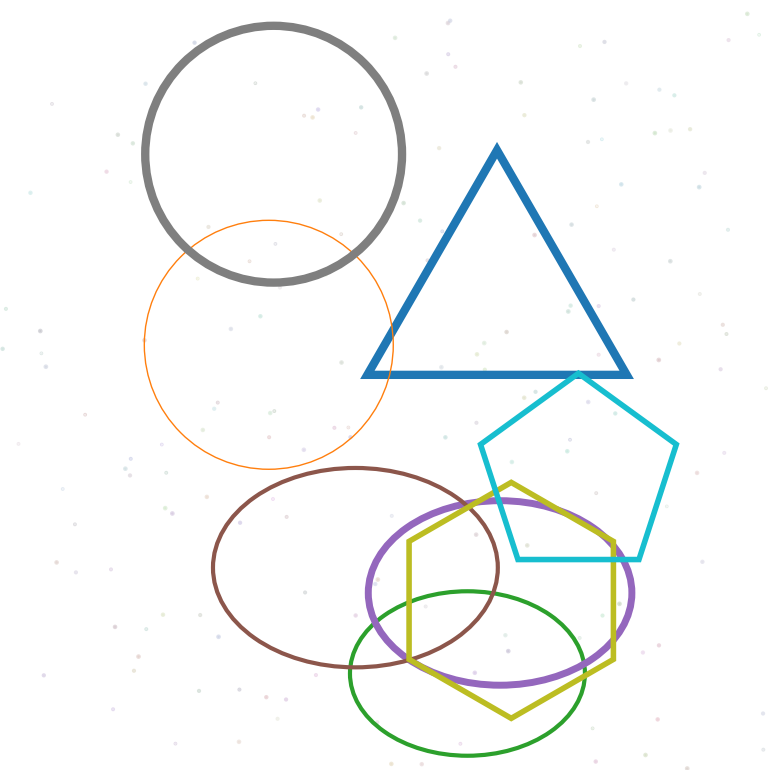[{"shape": "triangle", "thickness": 3, "radius": 0.97, "center": [0.645, 0.61]}, {"shape": "circle", "thickness": 0.5, "radius": 0.81, "center": [0.349, 0.552]}, {"shape": "oval", "thickness": 1.5, "radius": 0.76, "center": [0.607, 0.125]}, {"shape": "oval", "thickness": 2.5, "radius": 0.86, "center": [0.649, 0.23]}, {"shape": "oval", "thickness": 1.5, "radius": 0.92, "center": [0.462, 0.263]}, {"shape": "circle", "thickness": 3, "radius": 0.83, "center": [0.355, 0.8]}, {"shape": "hexagon", "thickness": 2, "radius": 0.77, "center": [0.664, 0.22]}, {"shape": "pentagon", "thickness": 2, "radius": 0.67, "center": [0.751, 0.381]}]